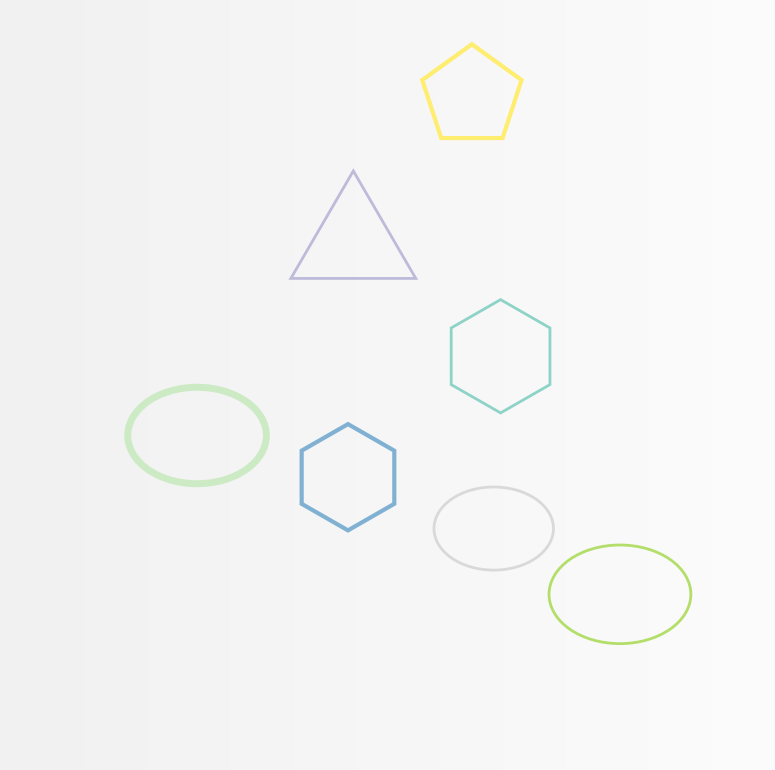[{"shape": "hexagon", "thickness": 1, "radius": 0.37, "center": [0.646, 0.537]}, {"shape": "triangle", "thickness": 1, "radius": 0.47, "center": [0.456, 0.685]}, {"shape": "hexagon", "thickness": 1.5, "radius": 0.35, "center": [0.449, 0.38]}, {"shape": "oval", "thickness": 1, "radius": 0.46, "center": [0.8, 0.228]}, {"shape": "oval", "thickness": 1, "radius": 0.39, "center": [0.637, 0.314]}, {"shape": "oval", "thickness": 2.5, "radius": 0.45, "center": [0.254, 0.434]}, {"shape": "pentagon", "thickness": 1.5, "radius": 0.34, "center": [0.609, 0.875]}]